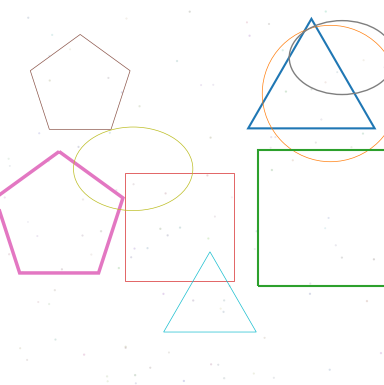[{"shape": "triangle", "thickness": 1.5, "radius": 0.95, "center": [0.809, 0.761]}, {"shape": "circle", "thickness": 0.5, "radius": 0.89, "center": [0.858, 0.757]}, {"shape": "square", "thickness": 1.5, "radius": 0.88, "center": [0.846, 0.434]}, {"shape": "square", "thickness": 0.5, "radius": 0.71, "center": [0.466, 0.411]}, {"shape": "pentagon", "thickness": 0.5, "radius": 0.68, "center": [0.208, 0.774]}, {"shape": "pentagon", "thickness": 2.5, "radius": 0.87, "center": [0.154, 0.432]}, {"shape": "oval", "thickness": 1, "radius": 0.69, "center": [0.888, 0.85]}, {"shape": "oval", "thickness": 0.5, "radius": 0.78, "center": [0.346, 0.562]}, {"shape": "triangle", "thickness": 0.5, "radius": 0.69, "center": [0.545, 0.207]}]